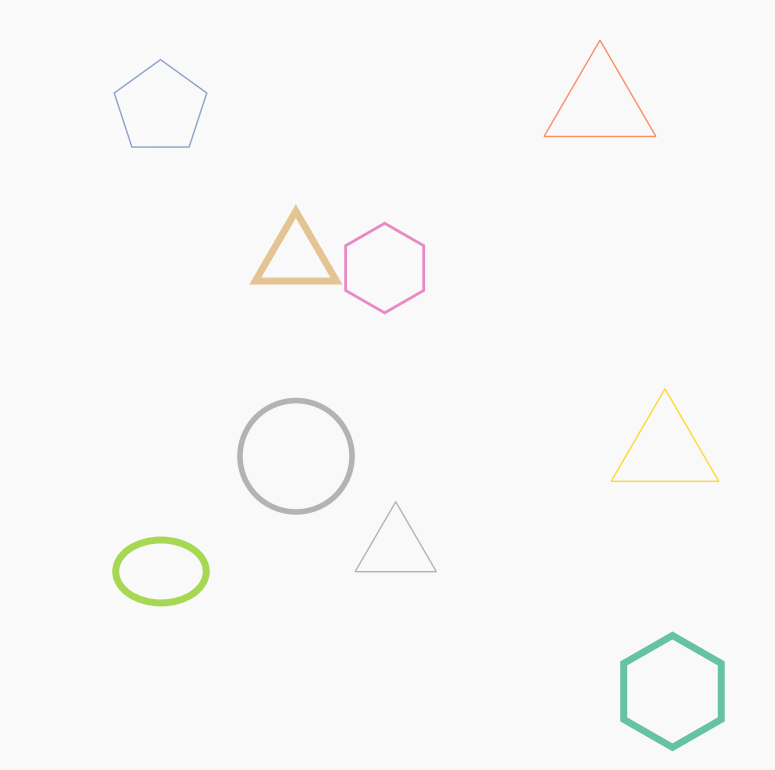[{"shape": "hexagon", "thickness": 2.5, "radius": 0.36, "center": [0.868, 0.102]}, {"shape": "triangle", "thickness": 0.5, "radius": 0.42, "center": [0.774, 0.864]}, {"shape": "pentagon", "thickness": 0.5, "radius": 0.31, "center": [0.207, 0.86]}, {"shape": "hexagon", "thickness": 1, "radius": 0.29, "center": [0.496, 0.652]}, {"shape": "oval", "thickness": 2.5, "radius": 0.29, "center": [0.208, 0.258]}, {"shape": "triangle", "thickness": 0.5, "radius": 0.4, "center": [0.858, 0.415]}, {"shape": "triangle", "thickness": 2.5, "radius": 0.3, "center": [0.382, 0.665]}, {"shape": "circle", "thickness": 2, "radius": 0.36, "center": [0.382, 0.407]}, {"shape": "triangle", "thickness": 0.5, "radius": 0.3, "center": [0.511, 0.288]}]